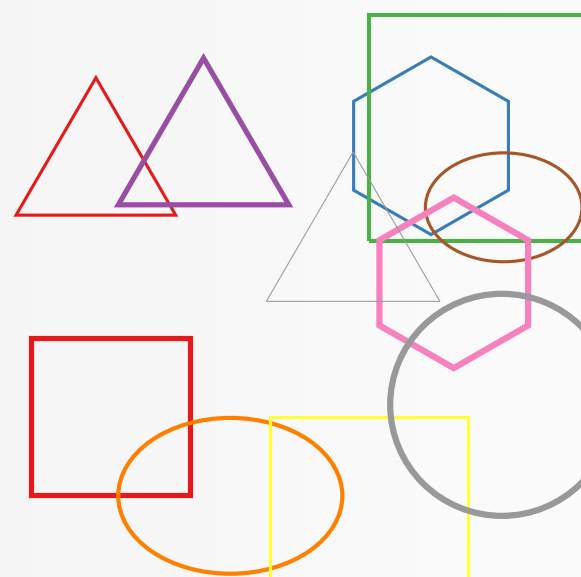[{"shape": "square", "thickness": 2.5, "radius": 0.68, "center": [0.19, 0.278]}, {"shape": "triangle", "thickness": 1.5, "radius": 0.79, "center": [0.165, 0.706]}, {"shape": "hexagon", "thickness": 1.5, "radius": 0.77, "center": [0.742, 0.747]}, {"shape": "square", "thickness": 2, "radius": 0.97, "center": [0.829, 0.777]}, {"shape": "triangle", "thickness": 2.5, "radius": 0.85, "center": [0.35, 0.729]}, {"shape": "oval", "thickness": 2, "radius": 0.96, "center": [0.396, 0.141]}, {"shape": "square", "thickness": 1.5, "radius": 0.85, "center": [0.635, 0.106]}, {"shape": "oval", "thickness": 1.5, "radius": 0.67, "center": [0.867, 0.64]}, {"shape": "hexagon", "thickness": 3, "radius": 0.74, "center": [0.781, 0.509]}, {"shape": "circle", "thickness": 3, "radius": 0.96, "center": [0.864, 0.298]}, {"shape": "triangle", "thickness": 0.5, "radius": 0.86, "center": [0.608, 0.564]}]